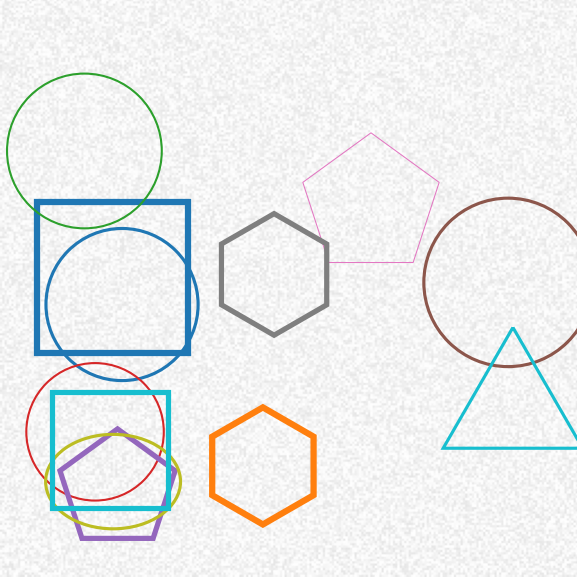[{"shape": "square", "thickness": 3, "radius": 0.65, "center": [0.195, 0.519]}, {"shape": "circle", "thickness": 1.5, "radius": 0.66, "center": [0.211, 0.472]}, {"shape": "hexagon", "thickness": 3, "radius": 0.51, "center": [0.455, 0.192]}, {"shape": "circle", "thickness": 1, "radius": 0.67, "center": [0.146, 0.738]}, {"shape": "circle", "thickness": 1, "radius": 0.6, "center": [0.165, 0.251]}, {"shape": "pentagon", "thickness": 2.5, "radius": 0.52, "center": [0.204, 0.152]}, {"shape": "circle", "thickness": 1.5, "radius": 0.73, "center": [0.88, 0.51]}, {"shape": "pentagon", "thickness": 0.5, "radius": 0.62, "center": [0.642, 0.645]}, {"shape": "hexagon", "thickness": 2.5, "radius": 0.53, "center": [0.475, 0.524]}, {"shape": "oval", "thickness": 1.5, "radius": 0.58, "center": [0.196, 0.165]}, {"shape": "triangle", "thickness": 1.5, "radius": 0.7, "center": [0.888, 0.293]}, {"shape": "square", "thickness": 2.5, "radius": 0.5, "center": [0.191, 0.22]}]